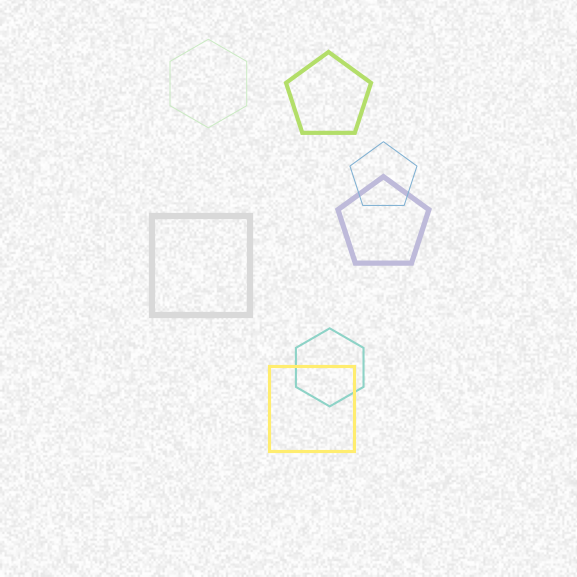[{"shape": "hexagon", "thickness": 1, "radius": 0.34, "center": [0.571, 0.363]}, {"shape": "pentagon", "thickness": 2.5, "radius": 0.41, "center": [0.664, 0.61]}, {"shape": "pentagon", "thickness": 0.5, "radius": 0.31, "center": [0.664, 0.693]}, {"shape": "pentagon", "thickness": 2, "radius": 0.39, "center": [0.569, 0.832]}, {"shape": "square", "thickness": 3, "radius": 0.43, "center": [0.348, 0.539]}, {"shape": "hexagon", "thickness": 0.5, "radius": 0.38, "center": [0.361, 0.854]}, {"shape": "square", "thickness": 1.5, "radius": 0.37, "center": [0.539, 0.291]}]